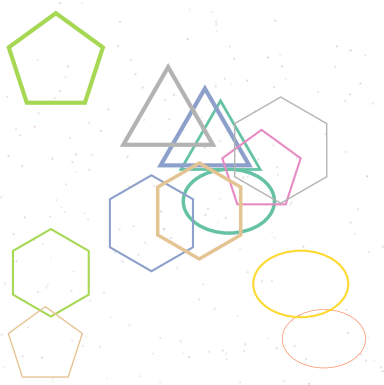[{"shape": "oval", "thickness": 2.5, "radius": 0.59, "center": [0.594, 0.477]}, {"shape": "triangle", "thickness": 2, "radius": 0.59, "center": [0.573, 0.619]}, {"shape": "oval", "thickness": 0.5, "radius": 0.54, "center": [0.841, 0.12]}, {"shape": "hexagon", "thickness": 1.5, "radius": 0.62, "center": [0.393, 0.42]}, {"shape": "triangle", "thickness": 3, "radius": 0.66, "center": [0.532, 0.637]}, {"shape": "pentagon", "thickness": 1.5, "radius": 0.53, "center": [0.679, 0.556]}, {"shape": "hexagon", "thickness": 1.5, "radius": 0.57, "center": [0.132, 0.291]}, {"shape": "pentagon", "thickness": 3, "radius": 0.64, "center": [0.145, 0.837]}, {"shape": "oval", "thickness": 1.5, "radius": 0.62, "center": [0.781, 0.262]}, {"shape": "hexagon", "thickness": 2.5, "radius": 0.62, "center": [0.517, 0.452]}, {"shape": "pentagon", "thickness": 1, "radius": 0.51, "center": [0.118, 0.102]}, {"shape": "hexagon", "thickness": 1, "radius": 0.69, "center": [0.729, 0.61]}, {"shape": "triangle", "thickness": 3, "radius": 0.67, "center": [0.437, 0.691]}]